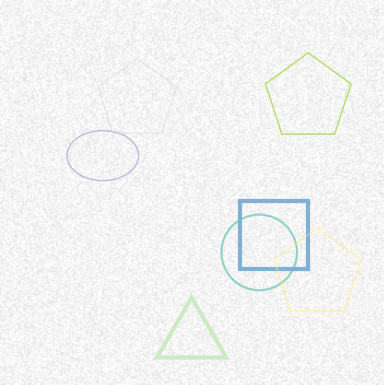[{"shape": "circle", "thickness": 1.5, "radius": 0.49, "center": [0.673, 0.344]}, {"shape": "oval", "thickness": 1, "radius": 0.47, "center": [0.267, 0.596]}, {"shape": "square", "thickness": 3, "radius": 0.44, "center": [0.711, 0.39]}, {"shape": "pentagon", "thickness": 1, "radius": 0.58, "center": [0.801, 0.746]}, {"shape": "pentagon", "thickness": 0.5, "radius": 0.54, "center": [0.356, 0.741]}, {"shape": "triangle", "thickness": 3, "radius": 0.52, "center": [0.498, 0.123]}, {"shape": "pentagon", "thickness": 0.5, "radius": 0.59, "center": [0.825, 0.289]}]